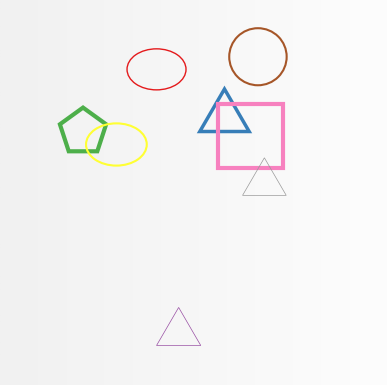[{"shape": "oval", "thickness": 1, "radius": 0.38, "center": [0.404, 0.82]}, {"shape": "triangle", "thickness": 2.5, "radius": 0.37, "center": [0.579, 0.695]}, {"shape": "pentagon", "thickness": 3, "radius": 0.31, "center": [0.214, 0.658]}, {"shape": "triangle", "thickness": 0.5, "radius": 0.33, "center": [0.461, 0.136]}, {"shape": "oval", "thickness": 1.5, "radius": 0.39, "center": [0.3, 0.625]}, {"shape": "circle", "thickness": 1.5, "radius": 0.37, "center": [0.666, 0.853]}, {"shape": "square", "thickness": 3, "radius": 0.42, "center": [0.648, 0.647]}, {"shape": "triangle", "thickness": 0.5, "radius": 0.33, "center": [0.682, 0.525]}]